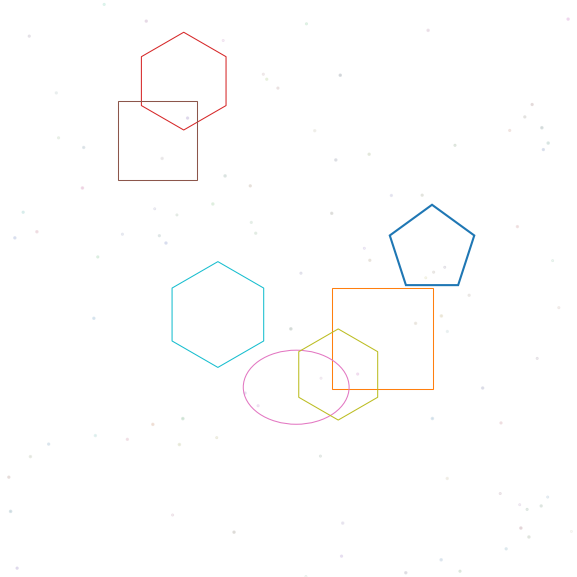[{"shape": "pentagon", "thickness": 1, "radius": 0.38, "center": [0.748, 0.568]}, {"shape": "square", "thickness": 0.5, "radius": 0.44, "center": [0.662, 0.413]}, {"shape": "hexagon", "thickness": 0.5, "radius": 0.42, "center": [0.318, 0.859]}, {"shape": "square", "thickness": 0.5, "radius": 0.34, "center": [0.273, 0.756]}, {"shape": "oval", "thickness": 0.5, "radius": 0.46, "center": [0.513, 0.329]}, {"shape": "hexagon", "thickness": 0.5, "radius": 0.39, "center": [0.586, 0.351]}, {"shape": "hexagon", "thickness": 0.5, "radius": 0.46, "center": [0.377, 0.455]}]